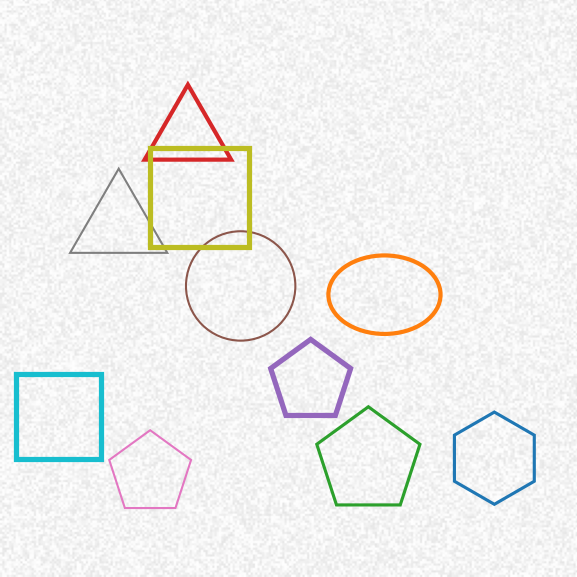[{"shape": "hexagon", "thickness": 1.5, "radius": 0.4, "center": [0.856, 0.206]}, {"shape": "oval", "thickness": 2, "radius": 0.49, "center": [0.666, 0.489]}, {"shape": "pentagon", "thickness": 1.5, "radius": 0.47, "center": [0.638, 0.201]}, {"shape": "triangle", "thickness": 2, "radius": 0.43, "center": [0.325, 0.766]}, {"shape": "pentagon", "thickness": 2.5, "radius": 0.36, "center": [0.538, 0.339]}, {"shape": "circle", "thickness": 1, "radius": 0.47, "center": [0.417, 0.504]}, {"shape": "pentagon", "thickness": 1, "radius": 0.37, "center": [0.26, 0.18]}, {"shape": "triangle", "thickness": 1, "radius": 0.49, "center": [0.206, 0.61]}, {"shape": "square", "thickness": 2.5, "radius": 0.43, "center": [0.345, 0.657]}, {"shape": "square", "thickness": 2.5, "radius": 0.37, "center": [0.102, 0.278]}]